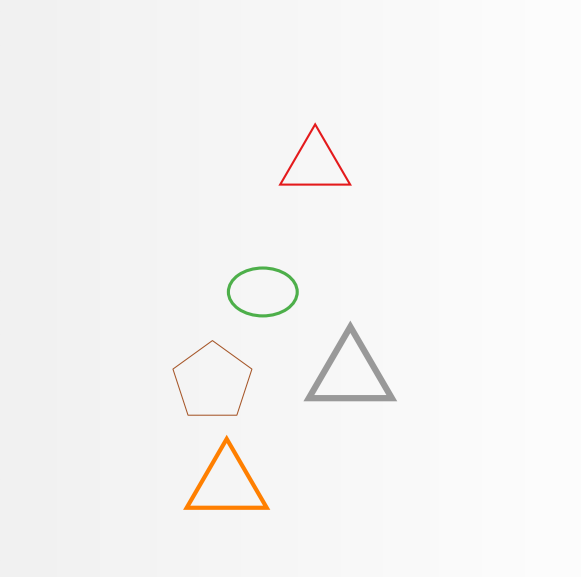[{"shape": "triangle", "thickness": 1, "radius": 0.35, "center": [0.542, 0.714]}, {"shape": "oval", "thickness": 1.5, "radius": 0.3, "center": [0.452, 0.494]}, {"shape": "triangle", "thickness": 2, "radius": 0.4, "center": [0.39, 0.16]}, {"shape": "pentagon", "thickness": 0.5, "radius": 0.36, "center": [0.365, 0.338]}, {"shape": "triangle", "thickness": 3, "radius": 0.41, "center": [0.603, 0.351]}]